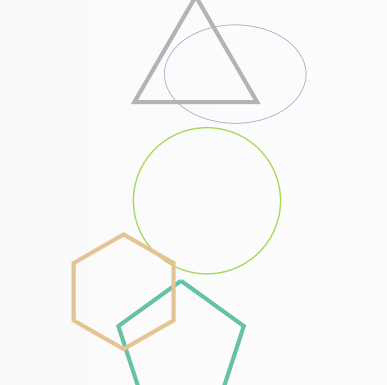[{"shape": "pentagon", "thickness": 3, "radius": 0.85, "center": [0.467, 0.1]}, {"shape": "oval", "thickness": 0.5, "radius": 0.91, "center": [0.607, 0.808]}, {"shape": "circle", "thickness": 1, "radius": 0.95, "center": [0.534, 0.479]}, {"shape": "hexagon", "thickness": 3, "radius": 0.74, "center": [0.319, 0.242]}, {"shape": "triangle", "thickness": 3, "radius": 0.92, "center": [0.505, 0.826]}]